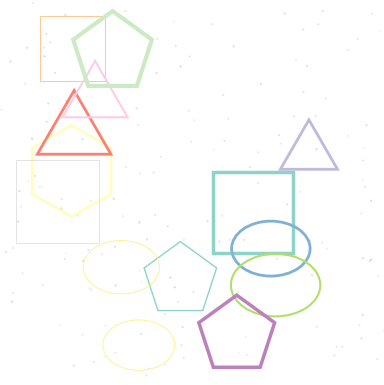[{"shape": "pentagon", "thickness": 1, "radius": 0.5, "center": [0.468, 0.273]}, {"shape": "square", "thickness": 2.5, "radius": 0.52, "center": [0.658, 0.448]}, {"shape": "hexagon", "thickness": 1.5, "radius": 0.59, "center": [0.186, 0.556]}, {"shape": "triangle", "thickness": 2, "radius": 0.43, "center": [0.802, 0.603]}, {"shape": "triangle", "thickness": 2, "radius": 0.55, "center": [0.193, 0.655]}, {"shape": "oval", "thickness": 2, "radius": 0.51, "center": [0.704, 0.354]}, {"shape": "square", "thickness": 0.5, "radius": 0.42, "center": [0.189, 0.874]}, {"shape": "oval", "thickness": 1.5, "radius": 0.58, "center": [0.716, 0.26]}, {"shape": "triangle", "thickness": 1.5, "radius": 0.49, "center": [0.247, 0.744]}, {"shape": "square", "thickness": 0.5, "radius": 0.54, "center": [0.15, 0.476]}, {"shape": "pentagon", "thickness": 2.5, "radius": 0.52, "center": [0.615, 0.13]}, {"shape": "pentagon", "thickness": 3, "radius": 0.54, "center": [0.292, 0.864]}, {"shape": "oval", "thickness": 0.5, "radius": 0.5, "center": [0.315, 0.306]}, {"shape": "oval", "thickness": 0.5, "radius": 0.47, "center": [0.361, 0.104]}]